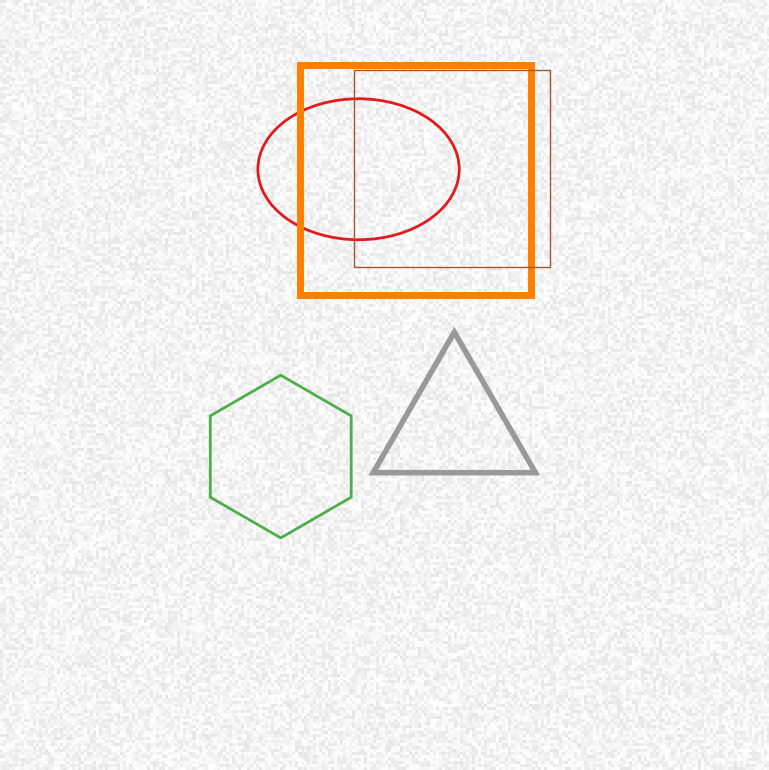[{"shape": "oval", "thickness": 1, "radius": 0.65, "center": [0.466, 0.78]}, {"shape": "hexagon", "thickness": 1, "radius": 0.53, "center": [0.365, 0.407]}, {"shape": "square", "thickness": 2.5, "radius": 0.75, "center": [0.54, 0.766]}, {"shape": "square", "thickness": 0.5, "radius": 0.64, "center": [0.587, 0.781]}, {"shape": "triangle", "thickness": 2, "radius": 0.61, "center": [0.59, 0.447]}]